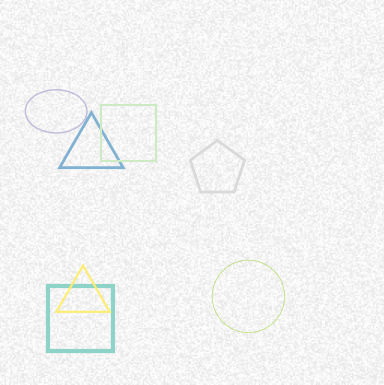[{"shape": "square", "thickness": 3, "radius": 0.42, "center": [0.21, 0.173]}, {"shape": "oval", "thickness": 1, "radius": 0.4, "center": [0.146, 0.711]}, {"shape": "triangle", "thickness": 2, "radius": 0.48, "center": [0.237, 0.612]}, {"shape": "circle", "thickness": 0.5, "radius": 0.47, "center": [0.645, 0.23]}, {"shape": "pentagon", "thickness": 2, "radius": 0.37, "center": [0.565, 0.561]}, {"shape": "square", "thickness": 1.5, "radius": 0.36, "center": [0.334, 0.655]}, {"shape": "triangle", "thickness": 1.5, "radius": 0.4, "center": [0.216, 0.23]}]